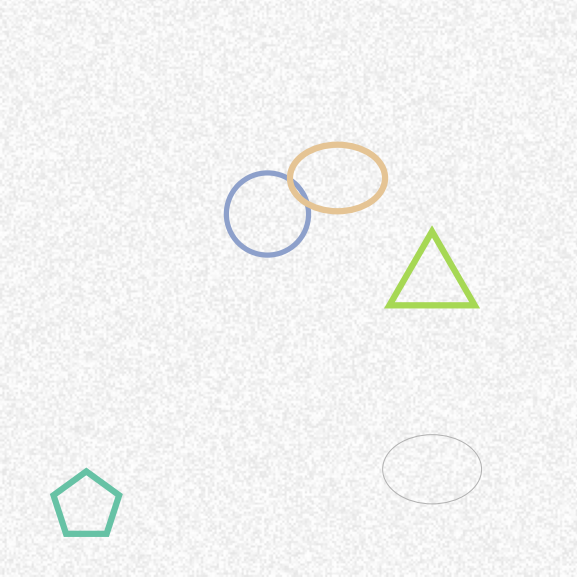[{"shape": "pentagon", "thickness": 3, "radius": 0.3, "center": [0.149, 0.123]}, {"shape": "circle", "thickness": 2.5, "radius": 0.36, "center": [0.463, 0.629]}, {"shape": "triangle", "thickness": 3, "radius": 0.43, "center": [0.748, 0.513]}, {"shape": "oval", "thickness": 3, "radius": 0.41, "center": [0.584, 0.691]}, {"shape": "oval", "thickness": 0.5, "radius": 0.43, "center": [0.748, 0.187]}]